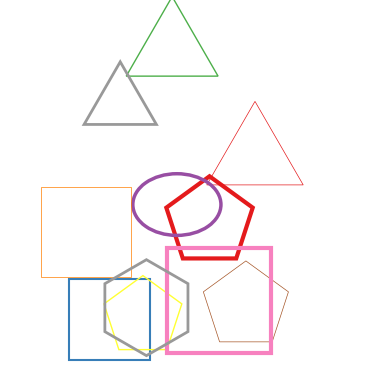[{"shape": "pentagon", "thickness": 3, "radius": 0.59, "center": [0.544, 0.424]}, {"shape": "triangle", "thickness": 0.5, "radius": 0.72, "center": [0.662, 0.592]}, {"shape": "square", "thickness": 1.5, "radius": 0.53, "center": [0.284, 0.17]}, {"shape": "triangle", "thickness": 1, "radius": 0.69, "center": [0.447, 0.871]}, {"shape": "oval", "thickness": 2.5, "radius": 0.57, "center": [0.459, 0.469]}, {"shape": "square", "thickness": 0.5, "radius": 0.59, "center": [0.223, 0.398]}, {"shape": "pentagon", "thickness": 1, "radius": 0.53, "center": [0.371, 0.178]}, {"shape": "pentagon", "thickness": 0.5, "radius": 0.58, "center": [0.639, 0.206]}, {"shape": "square", "thickness": 3, "radius": 0.68, "center": [0.569, 0.22]}, {"shape": "hexagon", "thickness": 2, "radius": 0.62, "center": [0.38, 0.201]}, {"shape": "triangle", "thickness": 2, "radius": 0.54, "center": [0.312, 0.731]}]